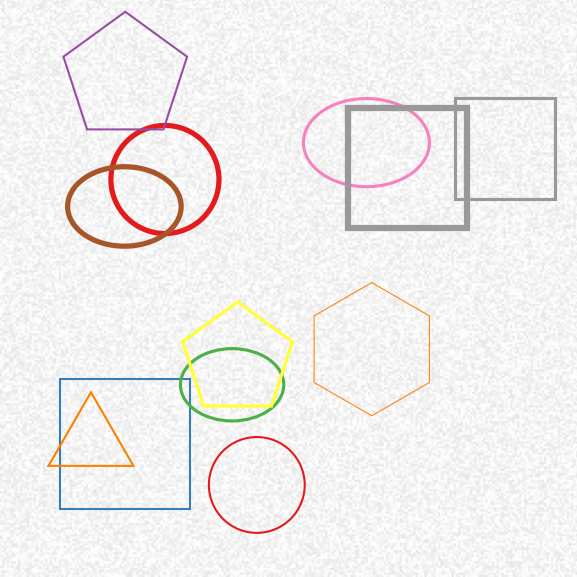[{"shape": "circle", "thickness": 1, "radius": 0.41, "center": [0.445, 0.159]}, {"shape": "circle", "thickness": 2.5, "radius": 0.47, "center": [0.286, 0.688]}, {"shape": "square", "thickness": 1, "radius": 0.56, "center": [0.217, 0.23]}, {"shape": "oval", "thickness": 1.5, "radius": 0.45, "center": [0.402, 0.333]}, {"shape": "pentagon", "thickness": 1, "radius": 0.56, "center": [0.217, 0.866]}, {"shape": "hexagon", "thickness": 0.5, "radius": 0.58, "center": [0.644, 0.395]}, {"shape": "triangle", "thickness": 1, "radius": 0.42, "center": [0.158, 0.235]}, {"shape": "pentagon", "thickness": 1.5, "radius": 0.5, "center": [0.411, 0.377]}, {"shape": "oval", "thickness": 2.5, "radius": 0.49, "center": [0.215, 0.642]}, {"shape": "oval", "thickness": 1.5, "radius": 0.55, "center": [0.635, 0.752]}, {"shape": "square", "thickness": 3, "radius": 0.52, "center": [0.706, 0.709]}, {"shape": "square", "thickness": 1.5, "radius": 0.43, "center": [0.875, 0.742]}]